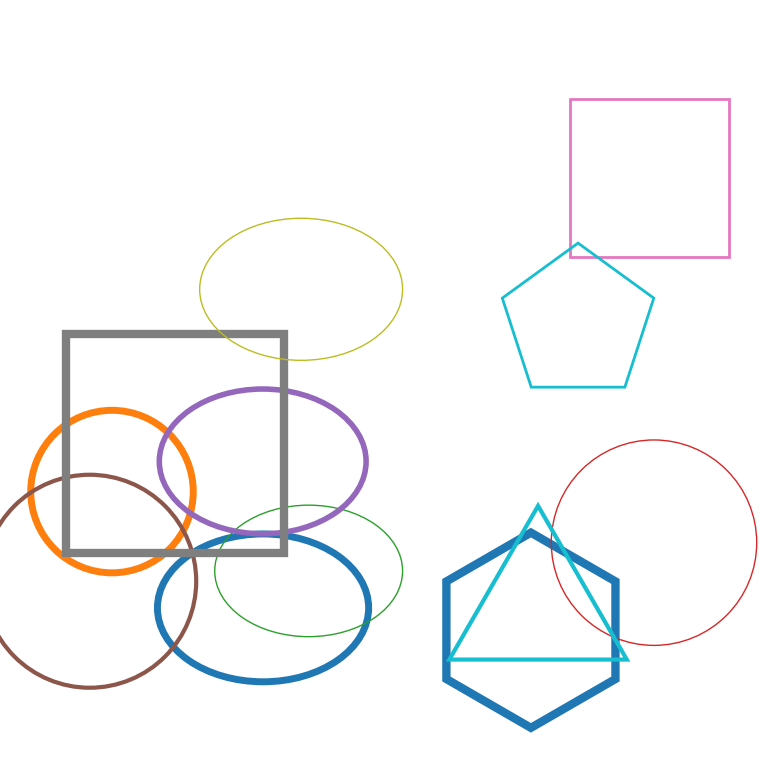[{"shape": "hexagon", "thickness": 3, "radius": 0.63, "center": [0.69, 0.182]}, {"shape": "oval", "thickness": 2.5, "radius": 0.69, "center": [0.342, 0.211]}, {"shape": "circle", "thickness": 2.5, "radius": 0.53, "center": [0.145, 0.362]}, {"shape": "oval", "thickness": 0.5, "radius": 0.61, "center": [0.401, 0.259]}, {"shape": "circle", "thickness": 0.5, "radius": 0.67, "center": [0.849, 0.295]}, {"shape": "oval", "thickness": 2, "radius": 0.67, "center": [0.341, 0.401]}, {"shape": "circle", "thickness": 1.5, "radius": 0.69, "center": [0.117, 0.245]}, {"shape": "square", "thickness": 1, "radius": 0.51, "center": [0.843, 0.769]}, {"shape": "square", "thickness": 3, "radius": 0.71, "center": [0.227, 0.424]}, {"shape": "oval", "thickness": 0.5, "radius": 0.66, "center": [0.391, 0.624]}, {"shape": "pentagon", "thickness": 1, "radius": 0.52, "center": [0.751, 0.581]}, {"shape": "triangle", "thickness": 1.5, "radius": 0.67, "center": [0.699, 0.21]}]